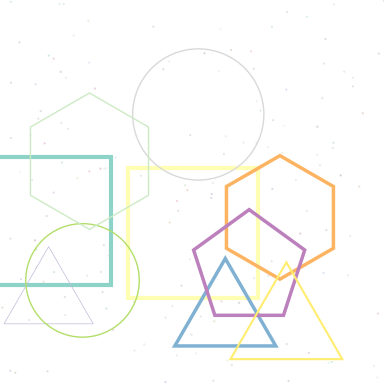[{"shape": "square", "thickness": 3, "radius": 0.83, "center": [0.122, 0.427]}, {"shape": "square", "thickness": 3, "radius": 0.84, "center": [0.501, 0.395]}, {"shape": "triangle", "thickness": 0.5, "radius": 0.67, "center": [0.126, 0.226]}, {"shape": "triangle", "thickness": 2.5, "radius": 0.76, "center": [0.585, 0.177]}, {"shape": "hexagon", "thickness": 2.5, "radius": 0.8, "center": [0.727, 0.435]}, {"shape": "circle", "thickness": 1, "radius": 0.74, "center": [0.214, 0.272]}, {"shape": "circle", "thickness": 1, "radius": 0.85, "center": [0.515, 0.703]}, {"shape": "pentagon", "thickness": 2.5, "radius": 0.76, "center": [0.647, 0.304]}, {"shape": "hexagon", "thickness": 1, "radius": 0.89, "center": [0.232, 0.581]}, {"shape": "triangle", "thickness": 1.5, "radius": 0.84, "center": [0.744, 0.151]}]